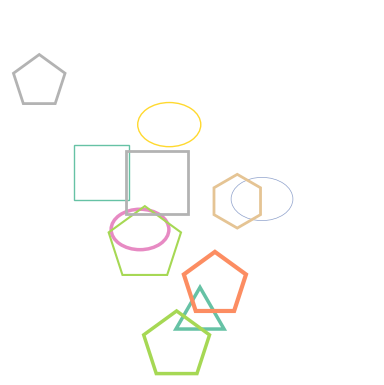[{"shape": "square", "thickness": 1, "radius": 0.36, "center": [0.263, 0.551]}, {"shape": "triangle", "thickness": 2.5, "radius": 0.36, "center": [0.519, 0.181]}, {"shape": "pentagon", "thickness": 3, "radius": 0.42, "center": [0.558, 0.261]}, {"shape": "oval", "thickness": 0.5, "radius": 0.4, "center": [0.681, 0.483]}, {"shape": "oval", "thickness": 2.5, "radius": 0.38, "center": [0.364, 0.404]}, {"shape": "pentagon", "thickness": 2.5, "radius": 0.45, "center": [0.459, 0.102]}, {"shape": "pentagon", "thickness": 1.5, "radius": 0.49, "center": [0.376, 0.366]}, {"shape": "oval", "thickness": 1, "radius": 0.41, "center": [0.44, 0.676]}, {"shape": "hexagon", "thickness": 2, "radius": 0.35, "center": [0.616, 0.477]}, {"shape": "square", "thickness": 2, "radius": 0.41, "center": [0.408, 0.526]}, {"shape": "pentagon", "thickness": 2, "radius": 0.35, "center": [0.102, 0.788]}]